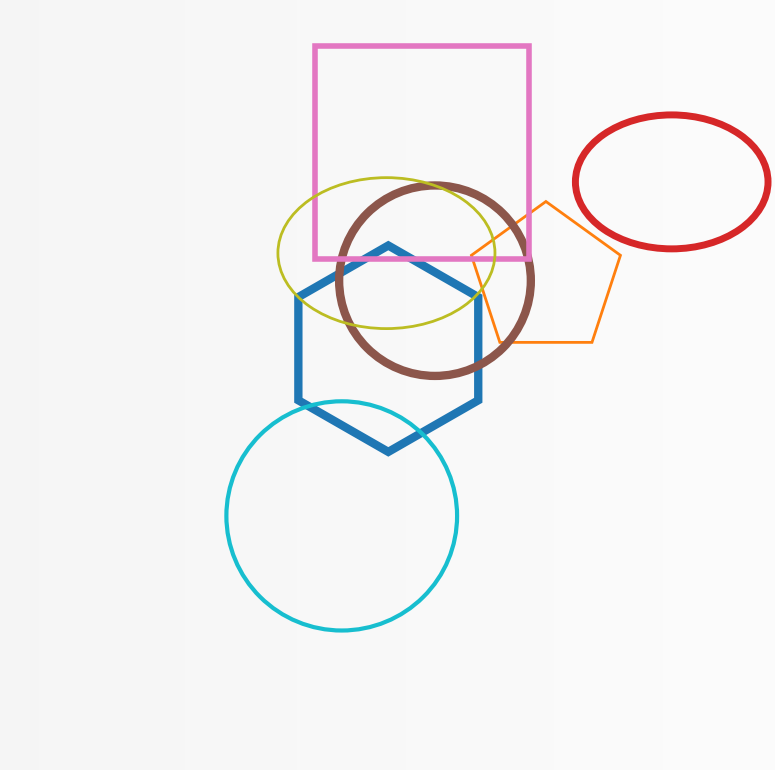[{"shape": "hexagon", "thickness": 3, "radius": 0.67, "center": [0.501, 0.547]}, {"shape": "pentagon", "thickness": 1, "radius": 0.51, "center": [0.704, 0.637]}, {"shape": "oval", "thickness": 2.5, "radius": 0.62, "center": [0.867, 0.764]}, {"shape": "circle", "thickness": 3, "radius": 0.62, "center": [0.561, 0.635]}, {"shape": "square", "thickness": 2, "radius": 0.69, "center": [0.544, 0.802]}, {"shape": "oval", "thickness": 1, "radius": 0.7, "center": [0.499, 0.671]}, {"shape": "circle", "thickness": 1.5, "radius": 0.74, "center": [0.441, 0.33]}]